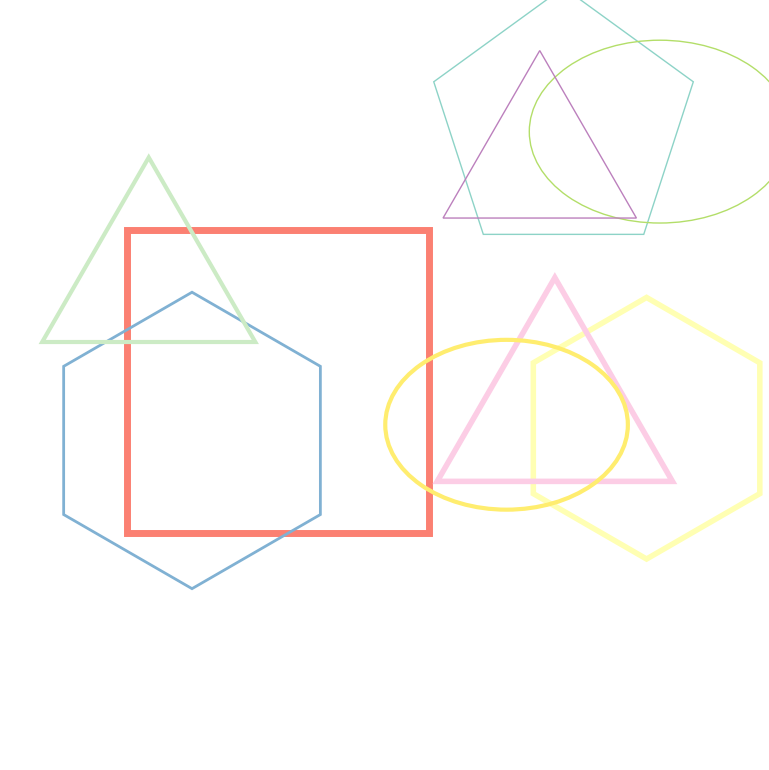[{"shape": "pentagon", "thickness": 0.5, "radius": 0.89, "center": [0.732, 0.839]}, {"shape": "hexagon", "thickness": 2, "radius": 0.85, "center": [0.84, 0.444]}, {"shape": "square", "thickness": 2.5, "radius": 0.98, "center": [0.361, 0.505]}, {"shape": "hexagon", "thickness": 1, "radius": 0.96, "center": [0.249, 0.428]}, {"shape": "oval", "thickness": 0.5, "radius": 0.85, "center": [0.857, 0.829]}, {"shape": "triangle", "thickness": 2, "radius": 0.88, "center": [0.721, 0.463]}, {"shape": "triangle", "thickness": 0.5, "radius": 0.72, "center": [0.701, 0.789]}, {"shape": "triangle", "thickness": 1.5, "radius": 0.8, "center": [0.193, 0.636]}, {"shape": "oval", "thickness": 1.5, "radius": 0.79, "center": [0.658, 0.448]}]